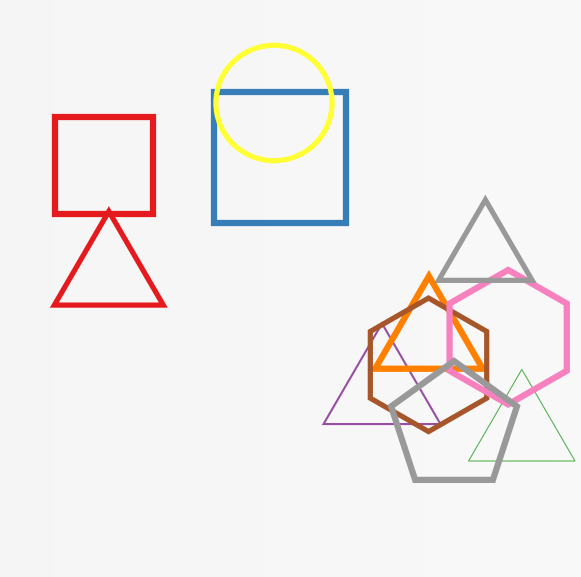[{"shape": "square", "thickness": 3, "radius": 0.42, "center": [0.178, 0.713]}, {"shape": "triangle", "thickness": 2.5, "radius": 0.54, "center": [0.187, 0.525]}, {"shape": "square", "thickness": 3, "radius": 0.57, "center": [0.482, 0.727]}, {"shape": "triangle", "thickness": 0.5, "radius": 0.53, "center": [0.898, 0.254]}, {"shape": "triangle", "thickness": 1, "radius": 0.58, "center": [0.657, 0.323]}, {"shape": "triangle", "thickness": 3, "radius": 0.53, "center": [0.738, 0.414]}, {"shape": "circle", "thickness": 2.5, "radius": 0.5, "center": [0.471, 0.821]}, {"shape": "hexagon", "thickness": 2.5, "radius": 0.58, "center": [0.737, 0.367]}, {"shape": "hexagon", "thickness": 3, "radius": 0.58, "center": [0.874, 0.415]}, {"shape": "triangle", "thickness": 2.5, "radius": 0.46, "center": [0.835, 0.56]}, {"shape": "pentagon", "thickness": 3, "radius": 0.57, "center": [0.781, 0.26]}]